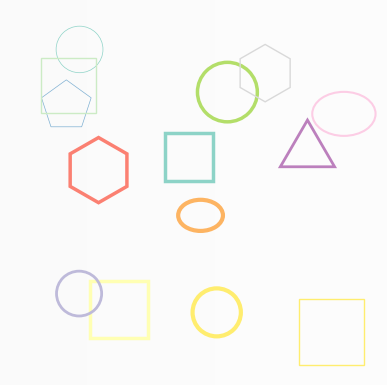[{"shape": "square", "thickness": 2.5, "radius": 0.31, "center": [0.488, 0.592]}, {"shape": "circle", "thickness": 0.5, "radius": 0.3, "center": [0.205, 0.872]}, {"shape": "square", "thickness": 2.5, "radius": 0.37, "center": [0.306, 0.197]}, {"shape": "circle", "thickness": 2, "radius": 0.29, "center": [0.204, 0.237]}, {"shape": "hexagon", "thickness": 2.5, "radius": 0.42, "center": [0.254, 0.558]}, {"shape": "pentagon", "thickness": 0.5, "radius": 0.34, "center": [0.171, 0.725]}, {"shape": "oval", "thickness": 3, "radius": 0.29, "center": [0.518, 0.441]}, {"shape": "circle", "thickness": 2.5, "radius": 0.39, "center": [0.587, 0.761]}, {"shape": "oval", "thickness": 1.5, "radius": 0.41, "center": [0.888, 0.704]}, {"shape": "hexagon", "thickness": 1, "radius": 0.37, "center": [0.684, 0.81]}, {"shape": "triangle", "thickness": 2, "radius": 0.4, "center": [0.793, 0.607]}, {"shape": "square", "thickness": 1, "radius": 0.36, "center": [0.176, 0.778]}, {"shape": "square", "thickness": 1, "radius": 0.42, "center": [0.856, 0.138]}, {"shape": "circle", "thickness": 3, "radius": 0.31, "center": [0.559, 0.189]}]